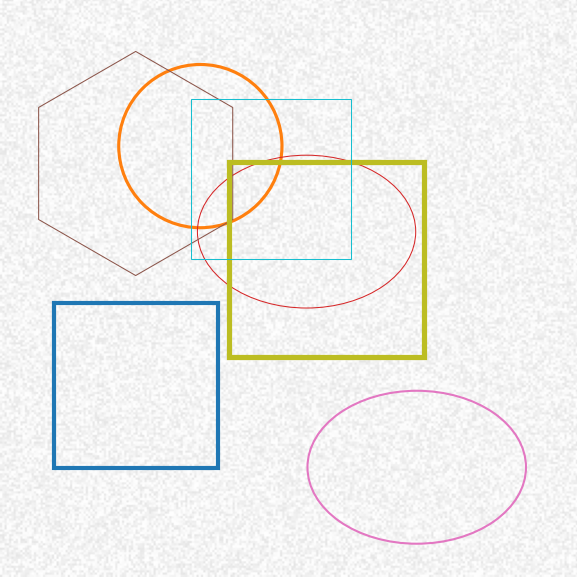[{"shape": "square", "thickness": 2, "radius": 0.71, "center": [0.236, 0.332]}, {"shape": "circle", "thickness": 1.5, "radius": 0.71, "center": [0.347, 0.746]}, {"shape": "oval", "thickness": 0.5, "radius": 0.95, "center": [0.531, 0.598]}, {"shape": "hexagon", "thickness": 0.5, "radius": 0.97, "center": [0.235, 0.716]}, {"shape": "oval", "thickness": 1, "radius": 0.95, "center": [0.722, 0.19]}, {"shape": "square", "thickness": 2.5, "radius": 0.85, "center": [0.565, 0.55]}, {"shape": "square", "thickness": 0.5, "radius": 0.69, "center": [0.47, 0.689]}]